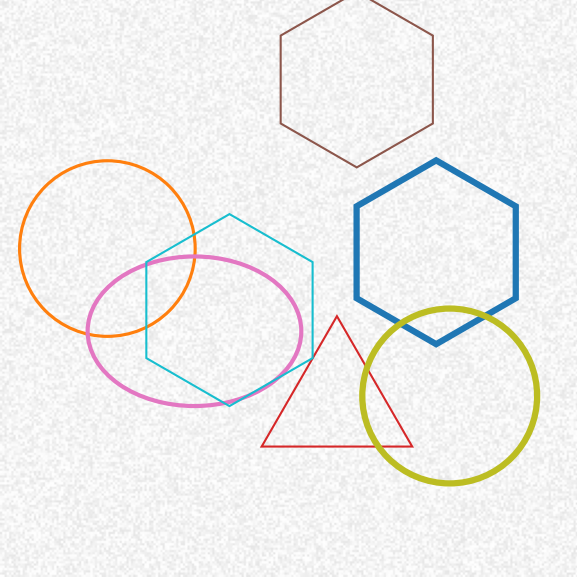[{"shape": "hexagon", "thickness": 3, "radius": 0.8, "center": [0.755, 0.562]}, {"shape": "circle", "thickness": 1.5, "radius": 0.76, "center": [0.186, 0.569]}, {"shape": "triangle", "thickness": 1, "radius": 0.75, "center": [0.583, 0.301]}, {"shape": "hexagon", "thickness": 1, "radius": 0.76, "center": [0.618, 0.861]}, {"shape": "oval", "thickness": 2, "radius": 0.93, "center": [0.337, 0.426]}, {"shape": "circle", "thickness": 3, "radius": 0.76, "center": [0.779, 0.313]}, {"shape": "hexagon", "thickness": 1, "radius": 0.83, "center": [0.397, 0.462]}]